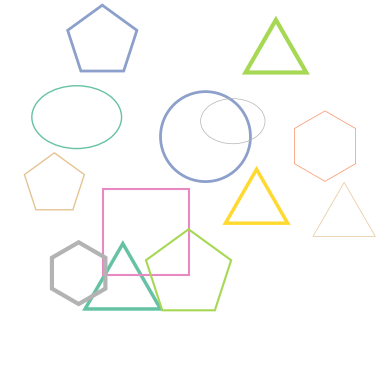[{"shape": "oval", "thickness": 1, "radius": 0.58, "center": [0.199, 0.696]}, {"shape": "triangle", "thickness": 2.5, "radius": 0.57, "center": [0.319, 0.254]}, {"shape": "hexagon", "thickness": 0.5, "radius": 0.46, "center": [0.844, 0.621]}, {"shape": "circle", "thickness": 2, "radius": 0.58, "center": [0.534, 0.645]}, {"shape": "pentagon", "thickness": 2, "radius": 0.47, "center": [0.266, 0.892]}, {"shape": "square", "thickness": 1.5, "radius": 0.56, "center": [0.378, 0.398]}, {"shape": "pentagon", "thickness": 1.5, "radius": 0.58, "center": [0.49, 0.288]}, {"shape": "triangle", "thickness": 3, "radius": 0.46, "center": [0.717, 0.857]}, {"shape": "triangle", "thickness": 2.5, "radius": 0.47, "center": [0.666, 0.467]}, {"shape": "pentagon", "thickness": 1, "radius": 0.41, "center": [0.141, 0.521]}, {"shape": "triangle", "thickness": 0.5, "radius": 0.47, "center": [0.894, 0.433]}, {"shape": "oval", "thickness": 0.5, "radius": 0.42, "center": [0.605, 0.685]}, {"shape": "hexagon", "thickness": 3, "radius": 0.4, "center": [0.204, 0.29]}]